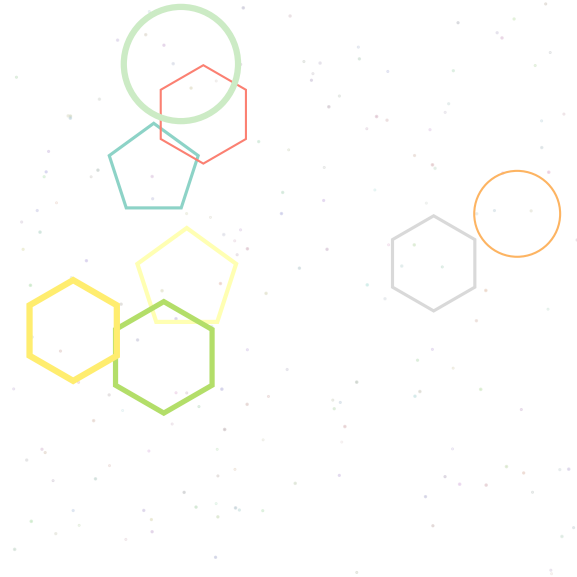[{"shape": "pentagon", "thickness": 1.5, "radius": 0.4, "center": [0.266, 0.705]}, {"shape": "pentagon", "thickness": 2, "radius": 0.45, "center": [0.323, 0.514]}, {"shape": "hexagon", "thickness": 1, "radius": 0.43, "center": [0.352, 0.801]}, {"shape": "circle", "thickness": 1, "radius": 0.37, "center": [0.896, 0.629]}, {"shape": "hexagon", "thickness": 2.5, "radius": 0.48, "center": [0.284, 0.38]}, {"shape": "hexagon", "thickness": 1.5, "radius": 0.41, "center": [0.751, 0.543]}, {"shape": "circle", "thickness": 3, "radius": 0.49, "center": [0.313, 0.888]}, {"shape": "hexagon", "thickness": 3, "radius": 0.44, "center": [0.127, 0.427]}]